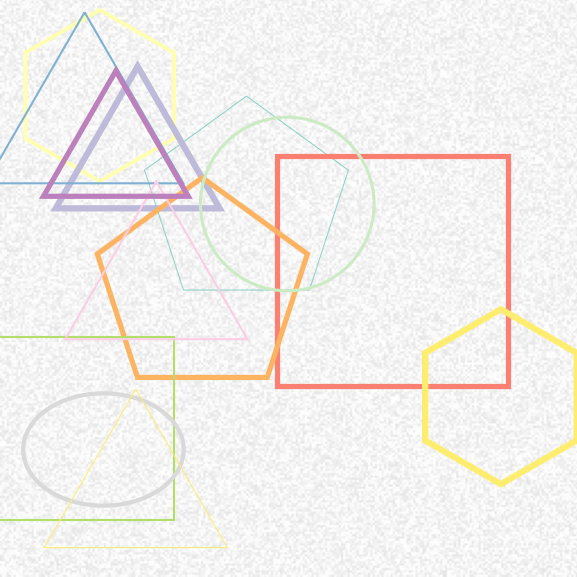[{"shape": "pentagon", "thickness": 0.5, "radius": 0.93, "center": [0.427, 0.647]}, {"shape": "hexagon", "thickness": 2, "radius": 0.74, "center": [0.173, 0.834]}, {"shape": "triangle", "thickness": 3, "radius": 0.82, "center": [0.238, 0.72]}, {"shape": "square", "thickness": 2.5, "radius": 1.0, "center": [0.68, 0.53]}, {"shape": "triangle", "thickness": 1, "radius": 0.99, "center": [0.146, 0.78]}, {"shape": "pentagon", "thickness": 2.5, "radius": 0.96, "center": [0.35, 0.5]}, {"shape": "square", "thickness": 1, "radius": 0.79, "center": [0.142, 0.258]}, {"shape": "triangle", "thickness": 1, "radius": 0.91, "center": [0.271, 0.503]}, {"shape": "oval", "thickness": 2, "radius": 0.7, "center": [0.179, 0.221]}, {"shape": "triangle", "thickness": 2.5, "radius": 0.72, "center": [0.201, 0.732]}, {"shape": "circle", "thickness": 1.5, "radius": 0.75, "center": [0.497, 0.646]}, {"shape": "triangle", "thickness": 0.5, "radius": 0.91, "center": [0.235, 0.142]}, {"shape": "hexagon", "thickness": 3, "radius": 0.76, "center": [0.867, 0.312]}]